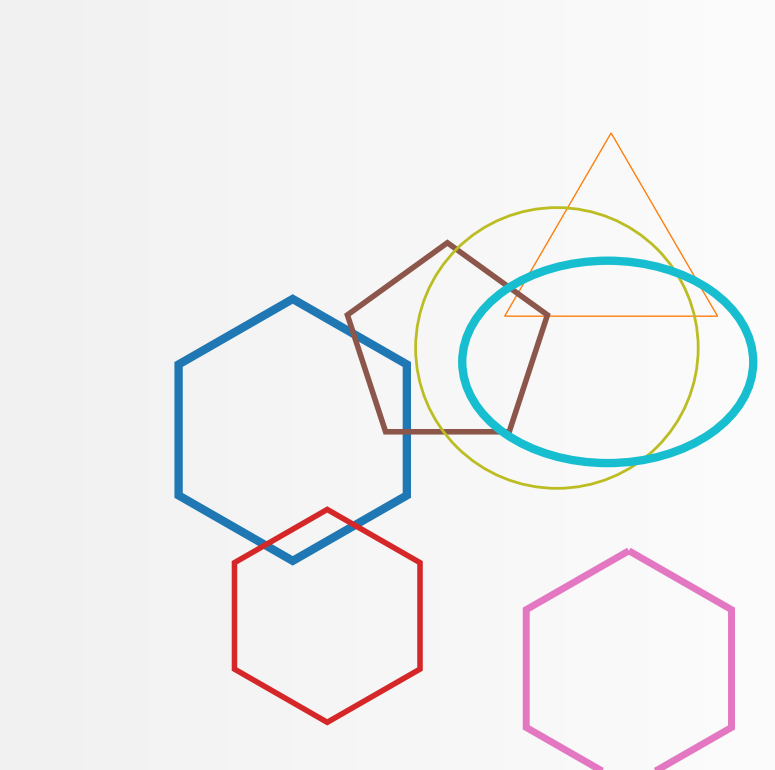[{"shape": "hexagon", "thickness": 3, "radius": 0.85, "center": [0.378, 0.442]}, {"shape": "triangle", "thickness": 0.5, "radius": 0.79, "center": [0.789, 0.669]}, {"shape": "hexagon", "thickness": 2, "radius": 0.69, "center": [0.422, 0.2]}, {"shape": "pentagon", "thickness": 2, "radius": 0.68, "center": [0.577, 0.549]}, {"shape": "hexagon", "thickness": 2.5, "radius": 0.76, "center": [0.811, 0.132]}, {"shape": "circle", "thickness": 1, "radius": 0.91, "center": [0.719, 0.548]}, {"shape": "oval", "thickness": 3, "radius": 0.94, "center": [0.784, 0.53]}]